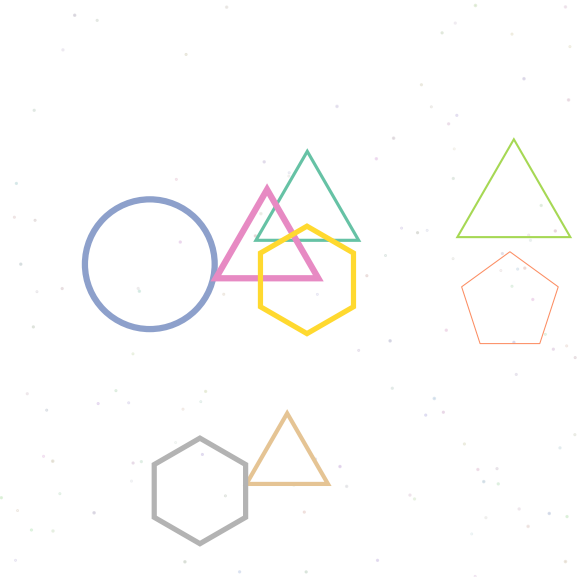[{"shape": "triangle", "thickness": 1.5, "radius": 0.51, "center": [0.532, 0.634]}, {"shape": "pentagon", "thickness": 0.5, "radius": 0.44, "center": [0.883, 0.475]}, {"shape": "circle", "thickness": 3, "radius": 0.56, "center": [0.259, 0.542]}, {"shape": "triangle", "thickness": 3, "radius": 0.51, "center": [0.462, 0.568]}, {"shape": "triangle", "thickness": 1, "radius": 0.56, "center": [0.89, 0.645]}, {"shape": "hexagon", "thickness": 2.5, "radius": 0.47, "center": [0.532, 0.514]}, {"shape": "triangle", "thickness": 2, "radius": 0.41, "center": [0.497, 0.202]}, {"shape": "hexagon", "thickness": 2.5, "radius": 0.46, "center": [0.346, 0.149]}]